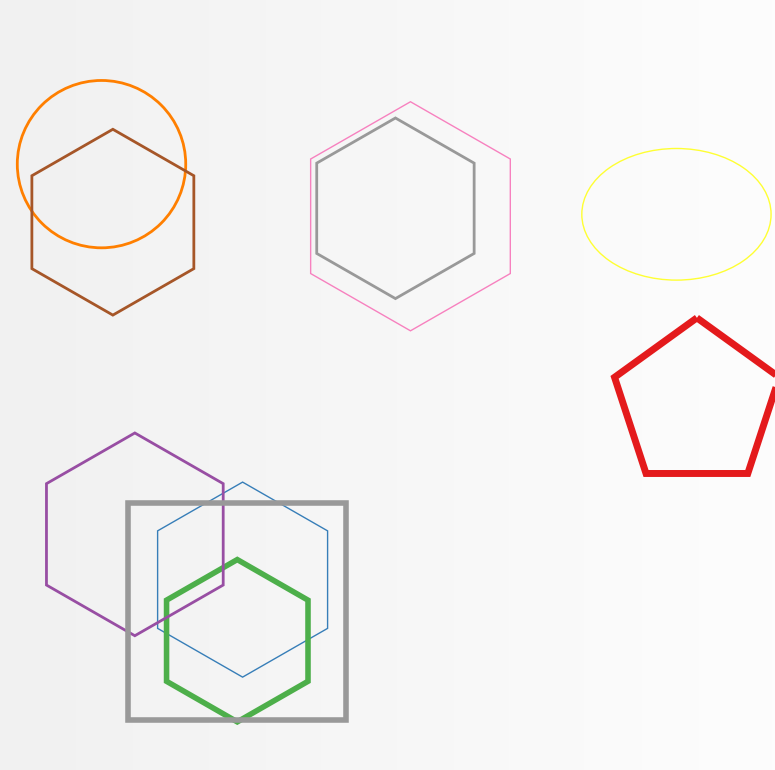[{"shape": "pentagon", "thickness": 2.5, "radius": 0.56, "center": [0.899, 0.475]}, {"shape": "hexagon", "thickness": 0.5, "radius": 0.63, "center": [0.313, 0.247]}, {"shape": "hexagon", "thickness": 2, "radius": 0.53, "center": [0.306, 0.168]}, {"shape": "hexagon", "thickness": 1, "radius": 0.66, "center": [0.174, 0.306]}, {"shape": "circle", "thickness": 1, "radius": 0.54, "center": [0.131, 0.787]}, {"shape": "oval", "thickness": 0.5, "radius": 0.61, "center": [0.873, 0.722]}, {"shape": "hexagon", "thickness": 1, "radius": 0.6, "center": [0.146, 0.711]}, {"shape": "hexagon", "thickness": 0.5, "radius": 0.74, "center": [0.53, 0.719]}, {"shape": "square", "thickness": 2, "radius": 0.7, "center": [0.306, 0.206]}, {"shape": "hexagon", "thickness": 1, "radius": 0.59, "center": [0.51, 0.729]}]